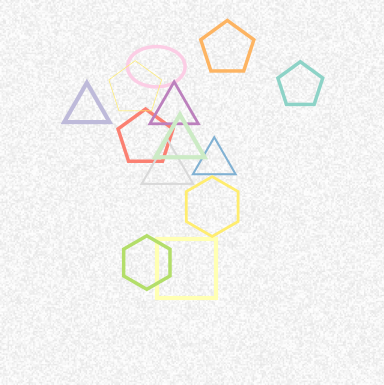[{"shape": "pentagon", "thickness": 2.5, "radius": 0.31, "center": [0.78, 0.778]}, {"shape": "square", "thickness": 3, "radius": 0.38, "center": [0.484, 0.302]}, {"shape": "triangle", "thickness": 3, "radius": 0.34, "center": [0.226, 0.717]}, {"shape": "pentagon", "thickness": 2.5, "radius": 0.38, "center": [0.378, 0.642]}, {"shape": "triangle", "thickness": 1.5, "radius": 0.32, "center": [0.557, 0.579]}, {"shape": "pentagon", "thickness": 2.5, "radius": 0.36, "center": [0.59, 0.874]}, {"shape": "hexagon", "thickness": 2.5, "radius": 0.35, "center": [0.381, 0.318]}, {"shape": "oval", "thickness": 2.5, "radius": 0.37, "center": [0.406, 0.827]}, {"shape": "triangle", "thickness": 1.5, "radius": 0.39, "center": [0.435, 0.561]}, {"shape": "triangle", "thickness": 2, "radius": 0.36, "center": [0.452, 0.715]}, {"shape": "triangle", "thickness": 3, "radius": 0.37, "center": [0.467, 0.629]}, {"shape": "hexagon", "thickness": 2, "radius": 0.39, "center": [0.551, 0.464]}, {"shape": "pentagon", "thickness": 0.5, "radius": 0.36, "center": [0.351, 0.77]}]